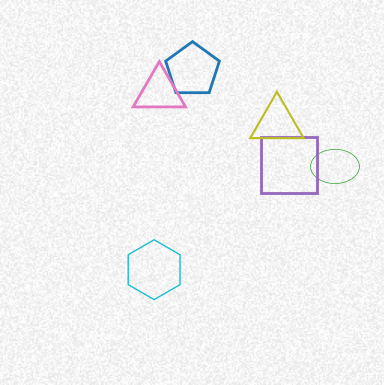[{"shape": "pentagon", "thickness": 2, "radius": 0.37, "center": [0.5, 0.819]}, {"shape": "oval", "thickness": 0.5, "radius": 0.32, "center": [0.87, 0.568]}, {"shape": "square", "thickness": 2, "radius": 0.36, "center": [0.751, 0.571]}, {"shape": "triangle", "thickness": 2, "radius": 0.39, "center": [0.414, 0.762]}, {"shape": "triangle", "thickness": 1.5, "radius": 0.4, "center": [0.719, 0.681]}, {"shape": "hexagon", "thickness": 1, "radius": 0.39, "center": [0.4, 0.3]}]